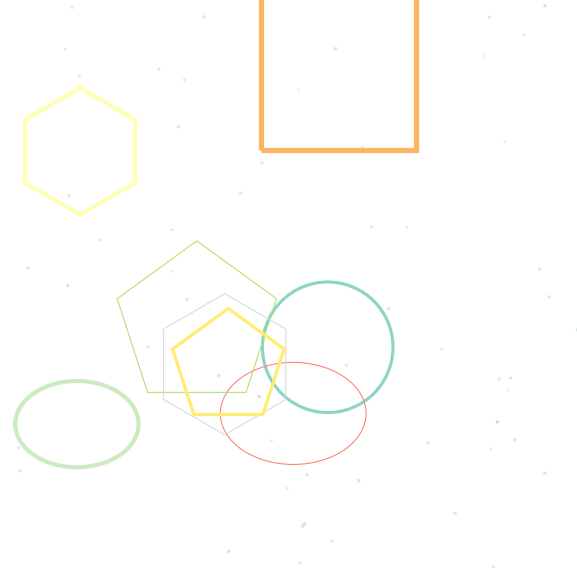[{"shape": "circle", "thickness": 1.5, "radius": 0.57, "center": [0.567, 0.398]}, {"shape": "hexagon", "thickness": 2, "radius": 0.55, "center": [0.139, 0.737]}, {"shape": "oval", "thickness": 0.5, "radius": 0.63, "center": [0.508, 0.283]}, {"shape": "square", "thickness": 2.5, "radius": 0.67, "center": [0.586, 0.873]}, {"shape": "pentagon", "thickness": 0.5, "radius": 0.73, "center": [0.341, 0.437]}, {"shape": "hexagon", "thickness": 0.5, "radius": 0.61, "center": [0.389, 0.368]}, {"shape": "oval", "thickness": 2, "radius": 0.53, "center": [0.133, 0.265]}, {"shape": "pentagon", "thickness": 1.5, "radius": 0.51, "center": [0.395, 0.363]}]